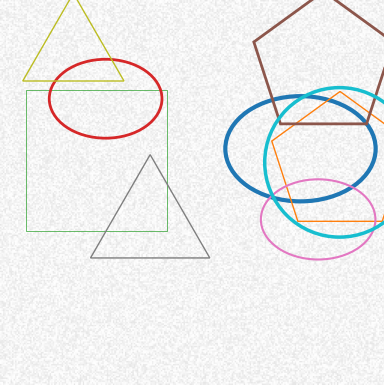[{"shape": "oval", "thickness": 3, "radius": 0.98, "center": [0.78, 0.614]}, {"shape": "pentagon", "thickness": 1, "radius": 0.93, "center": [0.883, 0.576]}, {"shape": "square", "thickness": 0.5, "radius": 0.92, "center": [0.25, 0.583]}, {"shape": "oval", "thickness": 2, "radius": 0.73, "center": [0.274, 0.744]}, {"shape": "pentagon", "thickness": 2, "radius": 0.95, "center": [0.84, 0.832]}, {"shape": "oval", "thickness": 1.5, "radius": 0.74, "center": [0.826, 0.43]}, {"shape": "triangle", "thickness": 1, "radius": 0.89, "center": [0.39, 0.419]}, {"shape": "triangle", "thickness": 1, "radius": 0.76, "center": [0.191, 0.866]}, {"shape": "circle", "thickness": 2.5, "radius": 0.97, "center": [0.882, 0.578]}]